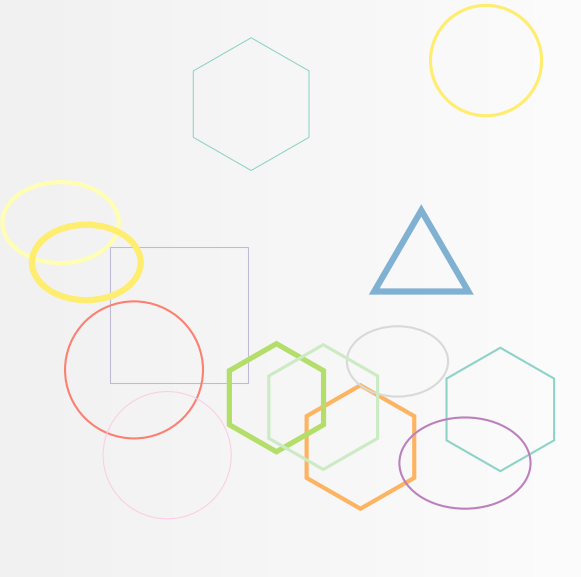[{"shape": "hexagon", "thickness": 0.5, "radius": 0.57, "center": [0.432, 0.819]}, {"shape": "hexagon", "thickness": 1, "radius": 0.53, "center": [0.861, 0.29]}, {"shape": "oval", "thickness": 2, "radius": 0.5, "center": [0.104, 0.614]}, {"shape": "square", "thickness": 0.5, "radius": 0.59, "center": [0.308, 0.454]}, {"shape": "circle", "thickness": 1, "radius": 0.59, "center": [0.231, 0.359]}, {"shape": "triangle", "thickness": 3, "radius": 0.47, "center": [0.725, 0.541]}, {"shape": "hexagon", "thickness": 2, "radius": 0.53, "center": [0.62, 0.225]}, {"shape": "hexagon", "thickness": 2.5, "radius": 0.47, "center": [0.476, 0.31]}, {"shape": "circle", "thickness": 0.5, "radius": 0.55, "center": [0.288, 0.211]}, {"shape": "oval", "thickness": 1, "radius": 0.44, "center": [0.684, 0.373]}, {"shape": "oval", "thickness": 1, "radius": 0.56, "center": [0.8, 0.197]}, {"shape": "hexagon", "thickness": 1.5, "radius": 0.54, "center": [0.556, 0.294]}, {"shape": "oval", "thickness": 3, "radius": 0.47, "center": [0.148, 0.545]}, {"shape": "circle", "thickness": 1.5, "radius": 0.48, "center": [0.836, 0.894]}]